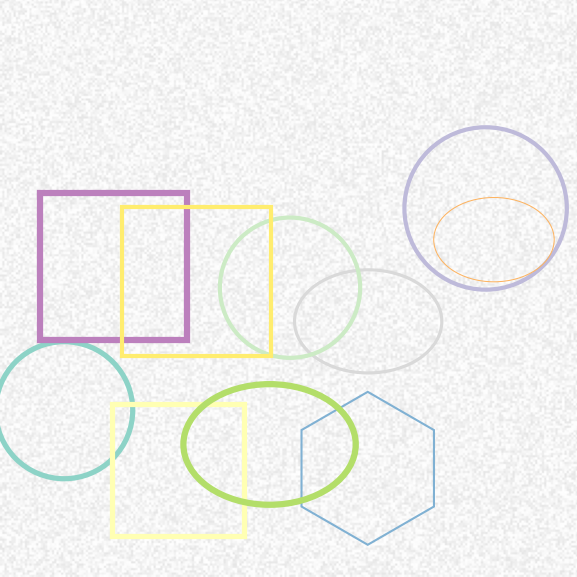[{"shape": "circle", "thickness": 2.5, "radius": 0.59, "center": [0.111, 0.289]}, {"shape": "square", "thickness": 2.5, "radius": 0.57, "center": [0.308, 0.185]}, {"shape": "circle", "thickness": 2, "radius": 0.7, "center": [0.841, 0.638]}, {"shape": "hexagon", "thickness": 1, "radius": 0.66, "center": [0.637, 0.188]}, {"shape": "oval", "thickness": 0.5, "radius": 0.52, "center": [0.855, 0.584]}, {"shape": "oval", "thickness": 3, "radius": 0.75, "center": [0.467, 0.23]}, {"shape": "oval", "thickness": 1.5, "radius": 0.64, "center": [0.638, 0.443]}, {"shape": "square", "thickness": 3, "radius": 0.64, "center": [0.196, 0.538]}, {"shape": "circle", "thickness": 2, "radius": 0.61, "center": [0.502, 0.501]}, {"shape": "square", "thickness": 2, "radius": 0.65, "center": [0.34, 0.512]}]